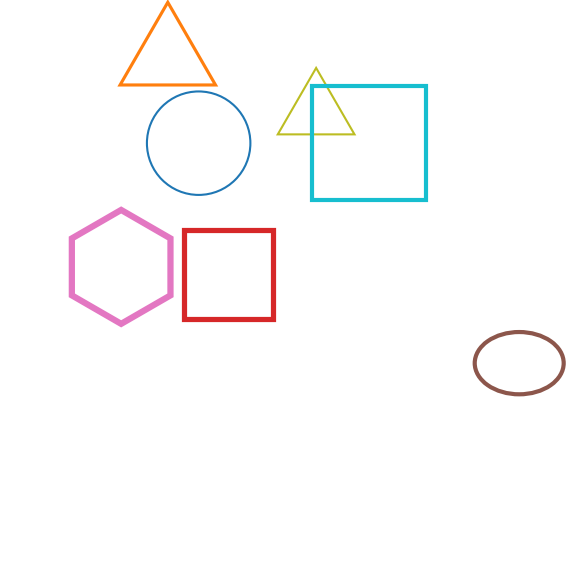[{"shape": "circle", "thickness": 1, "radius": 0.45, "center": [0.344, 0.751]}, {"shape": "triangle", "thickness": 1.5, "radius": 0.48, "center": [0.291, 0.9]}, {"shape": "square", "thickness": 2.5, "radius": 0.39, "center": [0.396, 0.524]}, {"shape": "oval", "thickness": 2, "radius": 0.39, "center": [0.899, 0.37]}, {"shape": "hexagon", "thickness": 3, "radius": 0.49, "center": [0.21, 0.537]}, {"shape": "triangle", "thickness": 1, "radius": 0.38, "center": [0.547, 0.805]}, {"shape": "square", "thickness": 2, "radius": 0.49, "center": [0.639, 0.751]}]